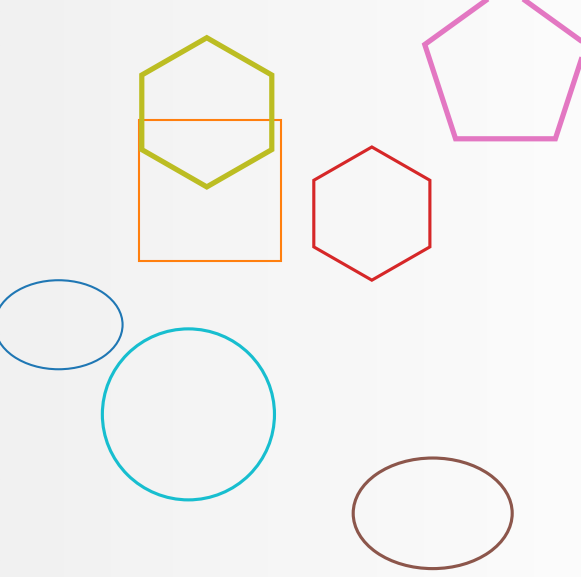[{"shape": "oval", "thickness": 1, "radius": 0.55, "center": [0.101, 0.437]}, {"shape": "square", "thickness": 1, "radius": 0.61, "center": [0.361, 0.669]}, {"shape": "hexagon", "thickness": 1.5, "radius": 0.58, "center": [0.64, 0.629]}, {"shape": "oval", "thickness": 1.5, "radius": 0.68, "center": [0.744, 0.11]}, {"shape": "pentagon", "thickness": 2.5, "radius": 0.73, "center": [0.87, 0.877]}, {"shape": "hexagon", "thickness": 2.5, "radius": 0.65, "center": [0.356, 0.805]}, {"shape": "circle", "thickness": 1.5, "radius": 0.74, "center": [0.324, 0.282]}]